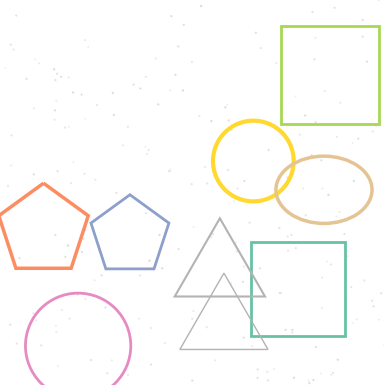[{"shape": "square", "thickness": 2, "radius": 0.61, "center": [0.774, 0.25]}, {"shape": "pentagon", "thickness": 2.5, "radius": 0.61, "center": [0.113, 0.402]}, {"shape": "pentagon", "thickness": 2, "radius": 0.53, "center": [0.338, 0.388]}, {"shape": "circle", "thickness": 2, "radius": 0.68, "center": [0.203, 0.102]}, {"shape": "square", "thickness": 2, "radius": 0.64, "center": [0.857, 0.804]}, {"shape": "circle", "thickness": 3, "radius": 0.52, "center": [0.658, 0.582]}, {"shape": "oval", "thickness": 2.5, "radius": 0.62, "center": [0.841, 0.507]}, {"shape": "triangle", "thickness": 1, "radius": 0.66, "center": [0.582, 0.158]}, {"shape": "triangle", "thickness": 1.5, "radius": 0.68, "center": [0.571, 0.298]}]